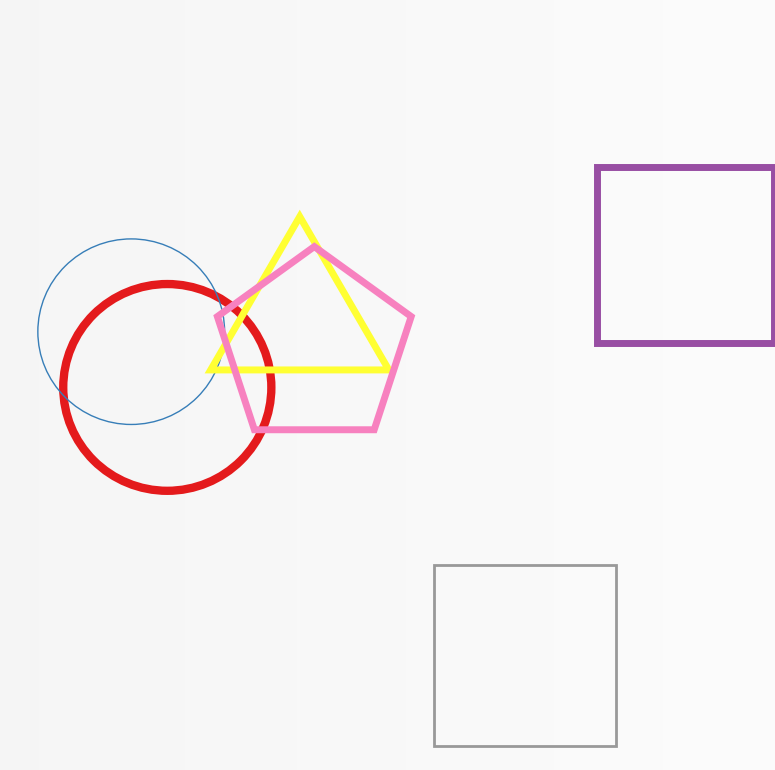[{"shape": "circle", "thickness": 3, "radius": 0.67, "center": [0.216, 0.497]}, {"shape": "circle", "thickness": 0.5, "radius": 0.6, "center": [0.169, 0.569]}, {"shape": "square", "thickness": 2.5, "radius": 0.57, "center": [0.884, 0.668]}, {"shape": "triangle", "thickness": 2.5, "radius": 0.66, "center": [0.387, 0.586]}, {"shape": "pentagon", "thickness": 2.5, "radius": 0.66, "center": [0.406, 0.548]}, {"shape": "square", "thickness": 1, "radius": 0.59, "center": [0.678, 0.149]}]